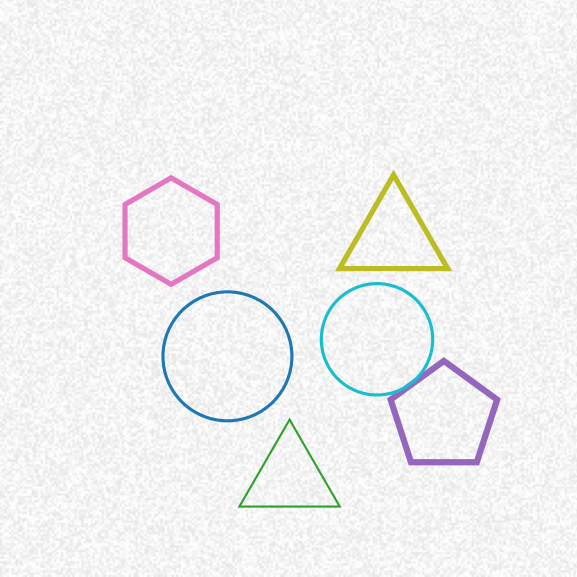[{"shape": "circle", "thickness": 1.5, "radius": 0.56, "center": [0.394, 0.382]}, {"shape": "triangle", "thickness": 1, "radius": 0.5, "center": [0.501, 0.172]}, {"shape": "pentagon", "thickness": 3, "radius": 0.48, "center": [0.769, 0.277]}, {"shape": "hexagon", "thickness": 2.5, "radius": 0.46, "center": [0.296, 0.599]}, {"shape": "triangle", "thickness": 2.5, "radius": 0.54, "center": [0.681, 0.588]}, {"shape": "circle", "thickness": 1.5, "radius": 0.48, "center": [0.653, 0.412]}]